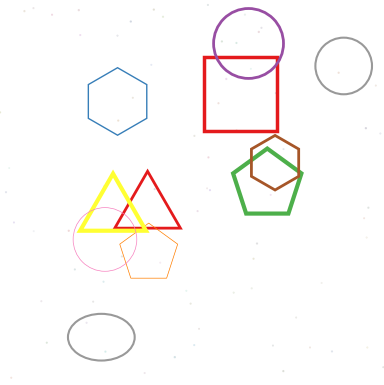[{"shape": "triangle", "thickness": 2, "radius": 0.49, "center": [0.383, 0.457]}, {"shape": "square", "thickness": 2.5, "radius": 0.48, "center": [0.625, 0.755]}, {"shape": "hexagon", "thickness": 1, "radius": 0.44, "center": [0.305, 0.736]}, {"shape": "pentagon", "thickness": 3, "radius": 0.47, "center": [0.694, 0.521]}, {"shape": "circle", "thickness": 2, "radius": 0.45, "center": [0.646, 0.887]}, {"shape": "pentagon", "thickness": 0.5, "radius": 0.4, "center": [0.386, 0.341]}, {"shape": "triangle", "thickness": 3, "radius": 0.49, "center": [0.294, 0.45]}, {"shape": "hexagon", "thickness": 2, "radius": 0.35, "center": [0.714, 0.577]}, {"shape": "circle", "thickness": 0.5, "radius": 0.41, "center": [0.273, 0.378]}, {"shape": "circle", "thickness": 1.5, "radius": 0.37, "center": [0.893, 0.829]}, {"shape": "oval", "thickness": 1.5, "radius": 0.43, "center": [0.263, 0.124]}]